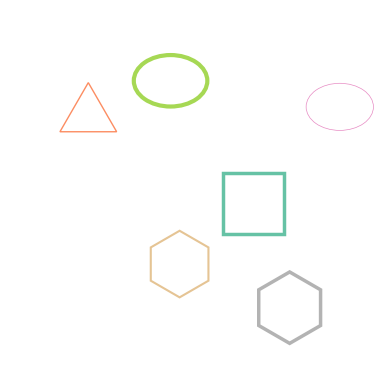[{"shape": "square", "thickness": 2.5, "radius": 0.4, "center": [0.659, 0.472]}, {"shape": "triangle", "thickness": 1, "radius": 0.43, "center": [0.229, 0.7]}, {"shape": "oval", "thickness": 0.5, "radius": 0.44, "center": [0.883, 0.722]}, {"shape": "oval", "thickness": 3, "radius": 0.48, "center": [0.443, 0.79]}, {"shape": "hexagon", "thickness": 1.5, "radius": 0.43, "center": [0.467, 0.314]}, {"shape": "hexagon", "thickness": 2.5, "radius": 0.46, "center": [0.752, 0.201]}]